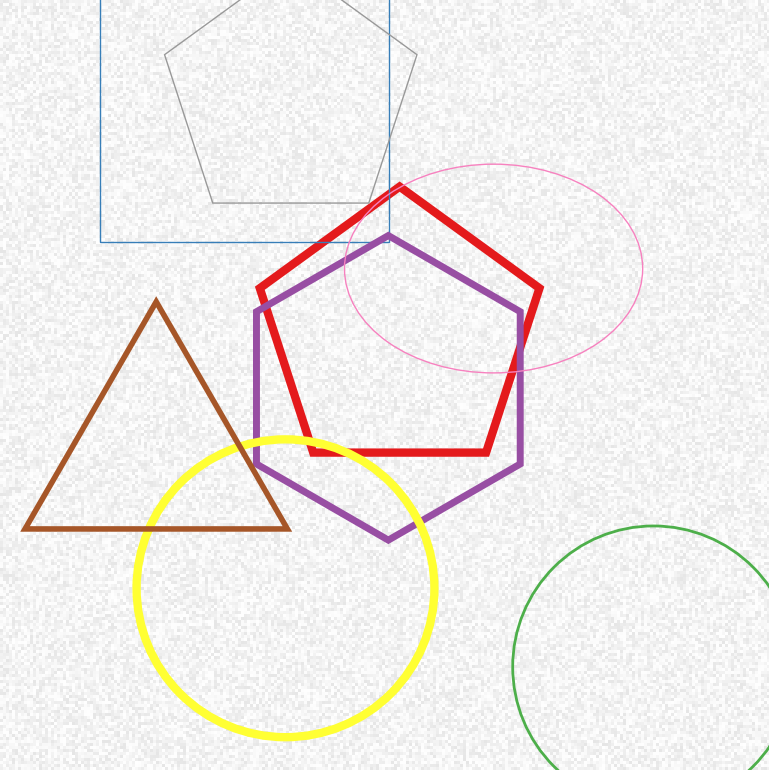[{"shape": "pentagon", "thickness": 3, "radius": 0.95, "center": [0.519, 0.567]}, {"shape": "square", "thickness": 0.5, "radius": 0.94, "center": [0.317, 0.874]}, {"shape": "circle", "thickness": 1, "radius": 0.91, "center": [0.849, 0.134]}, {"shape": "hexagon", "thickness": 2.5, "radius": 0.99, "center": [0.504, 0.496]}, {"shape": "circle", "thickness": 3, "radius": 0.97, "center": [0.371, 0.236]}, {"shape": "triangle", "thickness": 2, "radius": 0.98, "center": [0.203, 0.411]}, {"shape": "oval", "thickness": 0.5, "radius": 0.97, "center": [0.641, 0.651]}, {"shape": "pentagon", "thickness": 0.5, "radius": 0.86, "center": [0.378, 0.876]}]